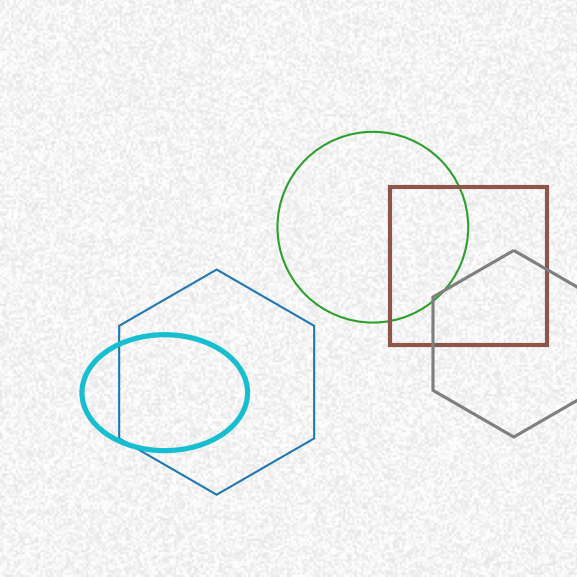[{"shape": "hexagon", "thickness": 1, "radius": 0.97, "center": [0.375, 0.337]}, {"shape": "circle", "thickness": 1, "radius": 0.83, "center": [0.646, 0.606]}, {"shape": "square", "thickness": 2, "radius": 0.68, "center": [0.811, 0.538]}, {"shape": "hexagon", "thickness": 1.5, "radius": 0.81, "center": [0.89, 0.404]}, {"shape": "oval", "thickness": 2.5, "radius": 0.72, "center": [0.285, 0.319]}]